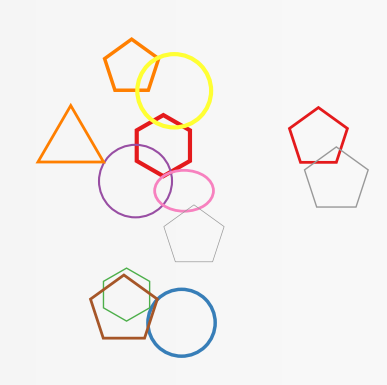[{"shape": "pentagon", "thickness": 2, "radius": 0.39, "center": [0.822, 0.642]}, {"shape": "hexagon", "thickness": 3, "radius": 0.4, "center": [0.422, 0.622]}, {"shape": "circle", "thickness": 2.5, "radius": 0.43, "center": [0.468, 0.162]}, {"shape": "hexagon", "thickness": 1, "radius": 0.34, "center": [0.327, 0.235]}, {"shape": "circle", "thickness": 1.5, "radius": 0.47, "center": [0.35, 0.53]}, {"shape": "triangle", "thickness": 2, "radius": 0.49, "center": [0.183, 0.628]}, {"shape": "pentagon", "thickness": 2.5, "radius": 0.37, "center": [0.34, 0.825]}, {"shape": "circle", "thickness": 3, "radius": 0.48, "center": [0.45, 0.764]}, {"shape": "pentagon", "thickness": 2, "radius": 0.45, "center": [0.32, 0.195]}, {"shape": "oval", "thickness": 2, "radius": 0.38, "center": [0.475, 0.505]}, {"shape": "pentagon", "thickness": 0.5, "radius": 0.41, "center": [0.501, 0.386]}, {"shape": "pentagon", "thickness": 1, "radius": 0.43, "center": [0.868, 0.532]}]